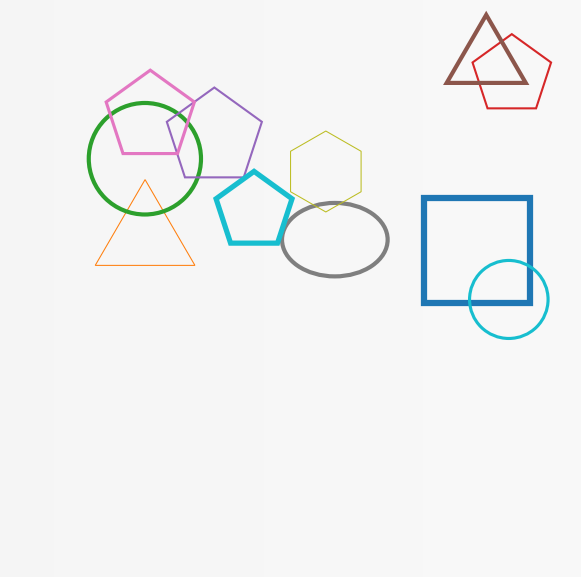[{"shape": "square", "thickness": 3, "radius": 0.46, "center": [0.82, 0.565]}, {"shape": "triangle", "thickness": 0.5, "radius": 0.5, "center": [0.25, 0.589]}, {"shape": "circle", "thickness": 2, "radius": 0.48, "center": [0.249, 0.724]}, {"shape": "pentagon", "thickness": 1, "radius": 0.36, "center": [0.881, 0.869]}, {"shape": "pentagon", "thickness": 1, "radius": 0.43, "center": [0.369, 0.762]}, {"shape": "triangle", "thickness": 2, "radius": 0.39, "center": [0.836, 0.895]}, {"shape": "pentagon", "thickness": 1.5, "radius": 0.4, "center": [0.259, 0.798]}, {"shape": "oval", "thickness": 2, "radius": 0.45, "center": [0.576, 0.584]}, {"shape": "hexagon", "thickness": 0.5, "radius": 0.35, "center": [0.561, 0.702]}, {"shape": "circle", "thickness": 1.5, "radius": 0.34, "center": [0.875, 0.481]}, {"shape": "pentagon", "thickness": 2.5, "radius": 0.34, "center": [0.437, 0.634]}]